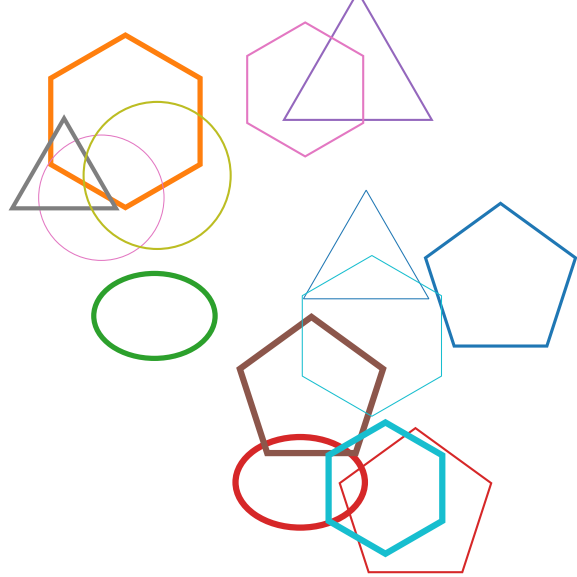[{"shape": "pentagon", "thickness": 1.5, "radius": 0.68, "center": [0.867, 0.51]}, {"shape": "triangle", "thickness": 0.5, "radius": 0.63, "center": [0.634, 0.544]}, {"shape": "hexagon", "thickness": 2.5, "radius": 0.75, "center": [0.217, 0.789]}, {"shape": "oval", "thickness": 2.5, "radius": 0.53, "center": [0.267, 0.452]}, {"shape": "pentagon", "thickness": 1, "radius": 0.69, "center": [0.719, 0.12]}, {"shape": "oval", "thickness": 3, "radius": 0.56, "center": [0.52, 0.164]}, {"shape": "triangle", "thickness": 1, "radius": 0.74, "center": [0.62, 0.865]}, {"shape": "pentagon", "thickness": 3, "radius": 0.65, "center": [0.539, 0.32]}, {"shape": "hexagon", "thickness": 1, "radius": 0.58, "center": [0.528, 0.844]}, {"shape": "circle", "thickness": 0.5, "radius": 0.54, "center": [0.175, 0.657]}, {"shape": "triangle", "thickness": 2, "radius": 0.52, "center": [0.111, 0.69]}, {"shape": "circle", "thickness": 1, "radius": 0.64, "center": [0.272, 0.695]}, {"shape": "hexagon", "thickness": 0.5, "radius": 0.7, "center": [0.644, 0.417]}, {"shape": "hexagon", "thickness": 3, "radius": 0.57, "center": [0.667, 0.154]}]